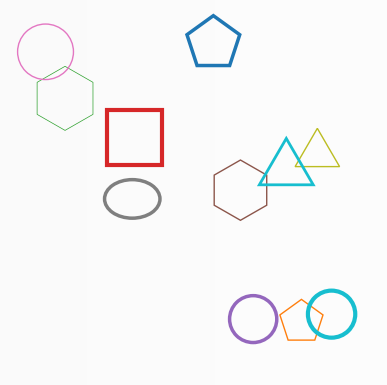[{"shape": "pentagon", "thickness": 2.5, "radius": 0.36, "center": [0.551, 0.888]}, {"shape": "pentagon", "thickness": 1, "radius": 0.29, "center": [0.778, 0.164]}, {"shape": "hexagon", "thickness": 0.5, "radius": 0.42, "center": [0.168, 0.745]}, {"shape": "square", "thickness": 3, "radius": 0.36, "center": [0.348, 0.643]}, {"shape": "circle", "thickness": 2.5, "radius": 0.3, "center": [0.653, 0.171]}, {"shape": "hexagon", "thickness": 1, "radius": 0.39, "center": [0.621, 0.506]}, {"shape": "circle", "thickness": 1, "radius": 0.36, "center": [0.117, 0.865]}, {"shape": "oval", "thickness": 2.5, "radius": 0.36, "center": [0.341, 0.483]}, {"shape": "triangle", "thickness": 1, "radius": 0.33, "center": [0.819, 0.6]}, {"shape": "triangle", "thickness": 2, "radius": 0.4, "center": [0.739, 0.56]}, {"shape": "circle", "thickness": 3, "radius": 0.31, "center": [0.856, 0.184]}]